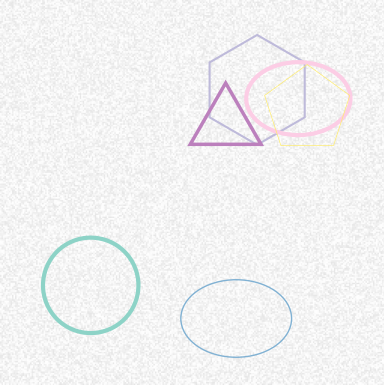[{"shape": "circle", "thickness": 3, "radius": 0.62, "center": [0.236, 0.259]}, {"shape": "hexagon", "thickness": 1.5, "radius": 0.71, "center": [0.668, 0.767]}, {"shape": "oval", "thickness": 1, "radius": 0.72, "center": [0.614, 0.173]}, {"shape": "oval", "thickness": 3, "radius": 0.68, "center": [0.775, 0.744]}, {"shape": "triangle", "thickness": 2.5, "radius": 0.53, "center": [0.586, 0.678]}, {"shape": "pentagon", "thickness": 0.5, "radius": 0.58, "center": [0.798, 0.716]}]